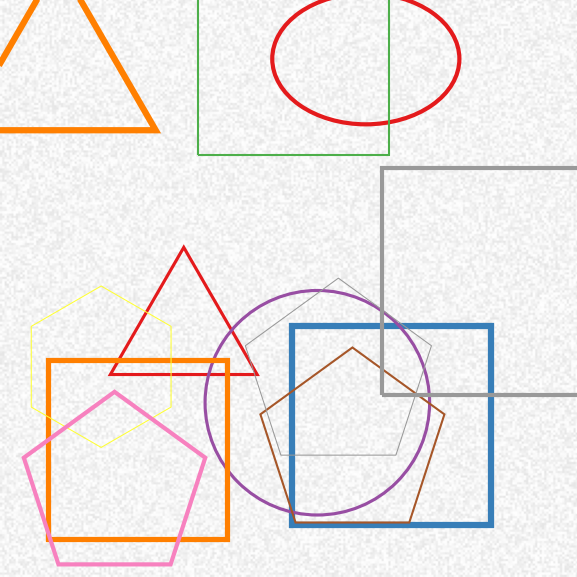[{"shape": "triangle", "thickness": 1.5, "radius": 0.73, "center": [0.318, 0.424]}, {"shape": "oval", "thickness": 2, "radius": 0.81, "center": [0.633, 0.897]}, {"shape": "square", "thickness": 3, "radius": 0.86, "center": [0.677, 0.263]}, {"shape": "square", "thickness": 1, "radius": 0.82, "center": [0.508, 0.896]}, {"shape": "circle", "thickness": 1.5, "radius": 0.97, "center": [0.55, 0.302]}, {"shape": "triangle", "thickness": 3, "radius": 0.97, "center": [0.102, 0.871]}, {"shape": "square", "thickness": 2.5, "radius": 0.77, "center": [0.239, 0.221]}, {"shape": "hexagon", "thickness": 0.5, "radius": 0.7, "center": [0.175, 0.364]}, {"shape": "pentagon", "thickness": 1, "radius": 0.84, "center": [0.61, 0.23]}, {"shape": "pentagon", "thickness": 2, "radius": 0.83, "center": [0.198, 0.155]}, {"shape": "square", "thickness": 2, "radius": 0.99, "center": [0.859, 0.512]}, {"shape": "pentagon", "thickness": 0.5, "radius": 0.85, "center": [0.586, 0.348]}]